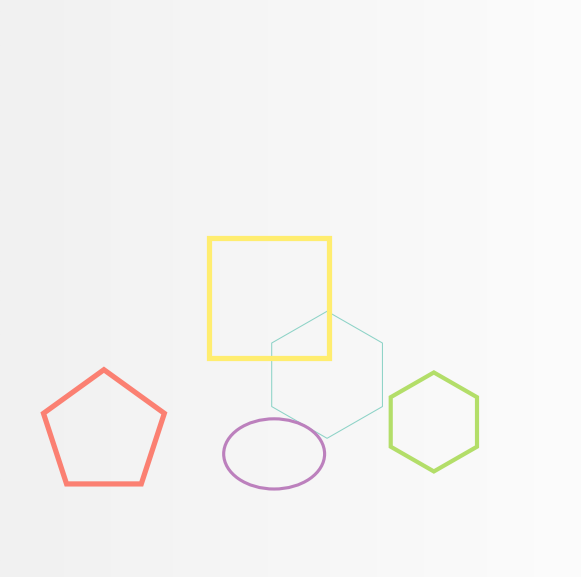[{"shape": "hexagon", "thickness": 0.5, "radius": 0.55, "center": [0.563, 0.35]}, {"shape": "pentagon", "thickness": 2.5, "radius": 0.55, "center": [0.179, 0.25]}, {"shape": "hexagon", "thickness": 2, "radius": 0.43, "center": [0.746, 0.268]}, {"shape": "oval", "thickness": 1.5, "radius": 0.43, "center": [0.472, 0.213]}, {"shape": "square", "thickness": 2.5, "radius": 0.52, "center": [0.463, 0.482]}]